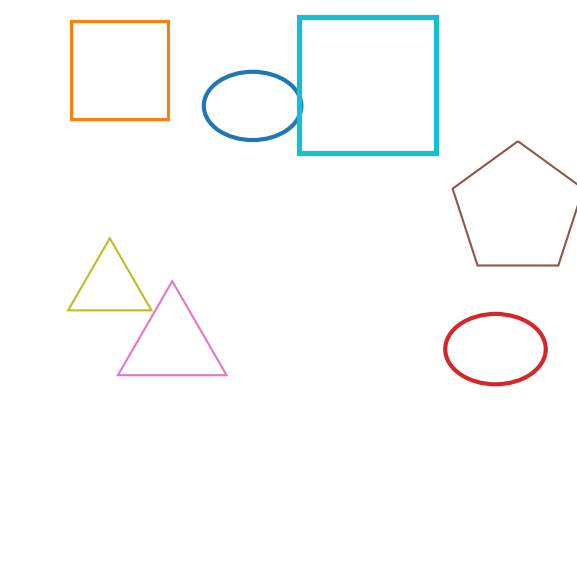[{"shape": "oval", "thickness": 2, "radius": 0.42, "center": [0.437, 0.816]}, {"shape": "square", "thickness": 1.5, "radius": 0.42, "center": [0.207, 0.878]}, {"shape": "oval", "thickness": 2, "radius": 0.44, "center": [0.858, 0.395]}, {"shape": "pentagon", "thickness": 1, "radius": 0.59, "center": [0.897, 0.636]}, {"shape": "triangle", "thickness": 1, "radius": 0.54, "center": [0.298, 0.404]}, {"shape": "triangle", "thickness": 1, "radius": 0.42, "center": [0.19, 0.503]}, {"shape": "square", "thickness": 2.5, "radius": 0.59, "center": [0.636, 0.852]}]